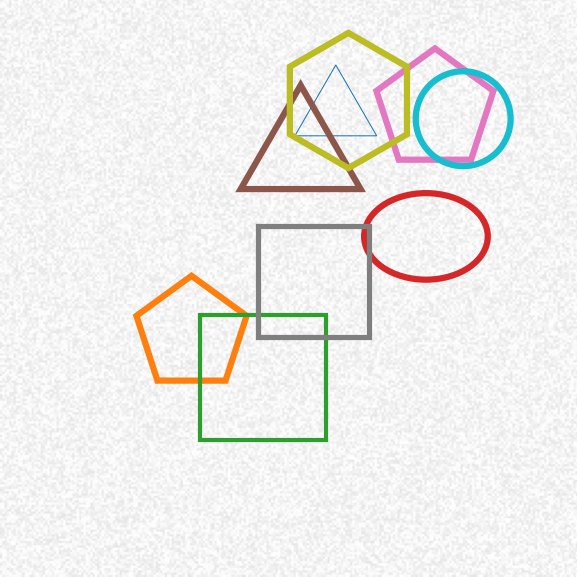[{"shape": "triangle", "thickness": 0.5, "radius": 0.41, "center": [0.581, 0.805]}, {"shape": "pentagon", "thickness": 3, "radius": 0.5, "center": [0.332, 0.421]}, {"shape": "square", "thickness": 2, "radius": 0.54, "center": [0.456, 0.345]}, {"shape": "oval", "thickness": 3, "radius": 0.54, "center": [0.738, 0.59]}, {"shape": "triangle", "thickness": 3, "radius": 0.6, "center": [0.521, 0.732]}, {"shape": "pentagon", "thickness": 3, "radius": 0.53, "center": [0.753, 0.809]}, {"shape": "square", "thickness": 2.5, "radius": 0.48, "center": [0.543, 0.512]}, {"shape": "hexagon", "thickness": 3, "radius": 0.59, "center": [0.603, 0.825]}, {"shape": "circle", "thickness": 3, "radius": 0.41, "center": [0.802, 0.794]}]